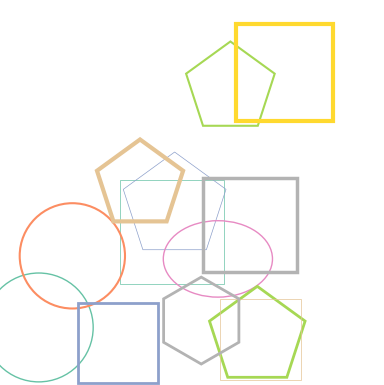[{"shape": "circle", "thickness": 1, "radius": 0.71, "center": [0.101, 0.149]}, {"shape": "square", "thickness": 0.5, "radius": 0.67, "center": [0.447, 0.396]}, {"shape": "circle", "thickness": 1.5, "radius": 0.68, "center": [0.188, 0.335]}, {"shape": "pentagon", "thickness": 0.5, "radius": 0.7, "center": [0.454, 0.465]}, {"shape": "square", "thickness": 2, "radius": 0.52, "center": [0.307, 0.11]}, {"shape": "oval", "thickness": 1, "radius": 0.71, "center": [0.566, 0.327]}, {"shape": "pentagon", "thickness": 2, "radius": 0.65, "center": [0.668, 0.126]}, {"shape": "pentagon", "thickness": 1.5, "radius": 0.61, "center": [0.598, 0.771]}, {"shape": "square", "thickness": 3, "radius": 0.63, "center": [0.739, 0.811]}, {"shape": "square", "thickness": 0.5, "radius": 0.52, "center": [0.676, 0.118]}, {"shape": "pentagon", "thickness": 3, "radius": 0.59, "center": [0.364, 0.52]}, {"shape": "hexagon", "thickness": 2, "radius": 0.56, "center": [0.523, 0.167]}, {"shape": "square", "thickness": 2.5, "radius": 0.61, "center": [0.65, 0.416]}]